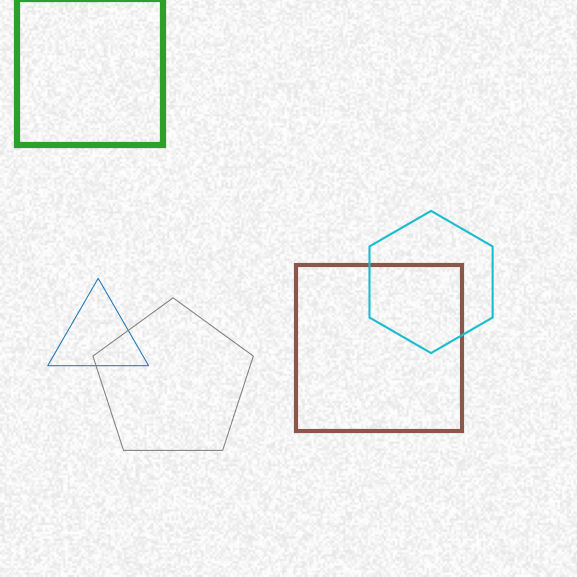[{"shape": "triangle", "thickness": 0.5, "radius": 0.5, "center": [0.17, 0.416]}, {"shape": "square", "thickness": 3, "radius": 0.63, "center": [0.156, 0.874]}, {"shape": "square", "thickness": 2, "radius": 0.72, "center": [0.656, 0.397]}, {"shape": "pentagon", "thickness": 0.5, "radius": 0.73, "center": [0.3, 0.337]}, {"shape": "hexagon", "thickness": 1, "radius": 0.62, "center": [0.746, 0.511]}]